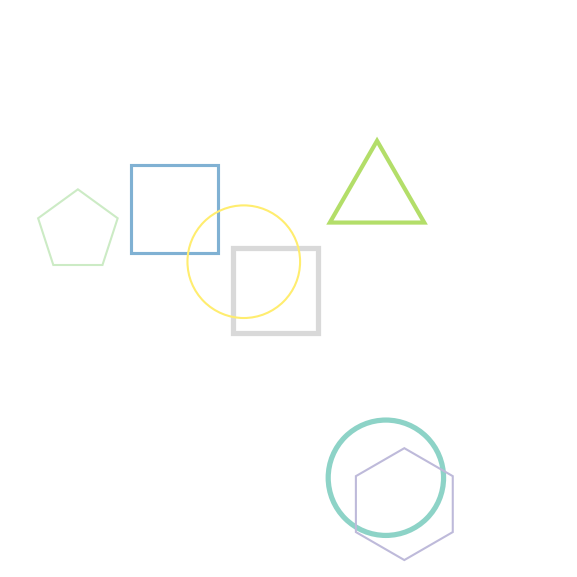[{"shape": "circle", "thickness": 2.5, "radius": 0.5, "center": [0.668, 0.172]}, {"shape": "hexagon", "thickness": 1, "radius": 0.48, "center": [0.7, 0.126]}, {"shape": "square", "thickness": 1.5, "radius": 0.38, "center": [0.302, 0.637]}, {"shape": "triangle", "thickness": 2, "radius": 0.47, "center": [0.653, 0.661]}, {"shape": "square", "thickness": 2.5, "radius": 0.37, "center": [0.477, 0.496]}, {"shape": "pentagon", "thickness": 1, "radius": 0.36, "center": [0.135, 0.599]}, {"shape": "circle", "thickness": 1, "radius": 0.49, "center": [0.422, 0.546]}]